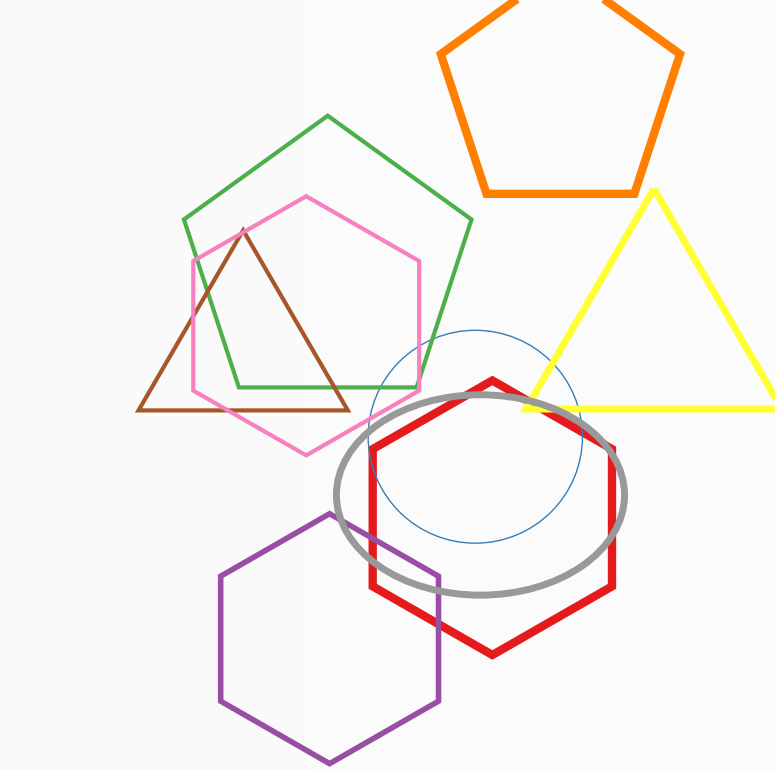[{"shape": "hexagon", "thickness": 3, "radius": 0.89, "center": [0.635, 0.328]}, {"shape": "circle", "thickness": 0.5, "radius": 0.69, "center": [0.613, 0.433]}, {"shape": "pentagon", "thickness": 1.5, "radius": 0.98, "center": [0.423, 0.655]}, {"shape": "hexagon", "thickness": 2, "radius": 0.81, "center": [0.425, 0.171]}, {"shape": "pentagon", "thickness": 3, "radius": 0.81, "center": [0.723, 0.88]}, {"shape": "triangle", "thickness": 2.5, "radius": 0.95, "center": [0.844, 0.564]}, {"shape": "triangle", "thickness": 1.5, "radius": 0.78, "center": [0.314, 0.545]}, {"shape": "hexagon", "thickness": 1.5, "radius": 0.84, "center": [0.395, 0.577]}, {"shape": "oval", "thickness": 2.5, "radius": 0.93, "center": [0.62, 0.357]}]